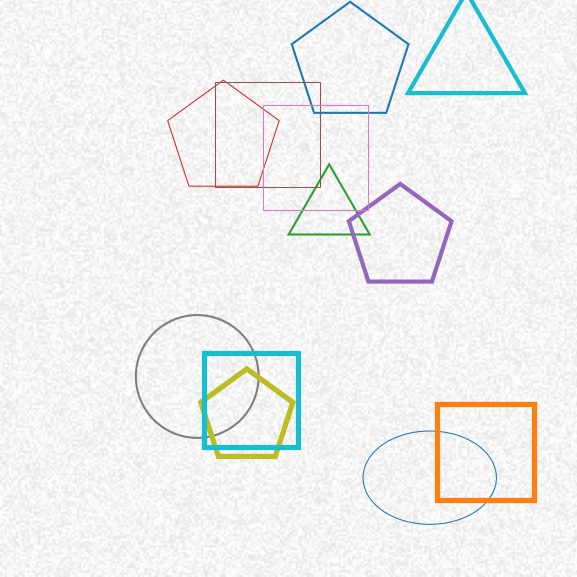[{"shape": "pentagon", "thickness": 1, "radius": 0.53, "center": [0.606, 0.89]}, {"shape": "oval", "thickness": 0.5, "radius": 0.58, "center": [0.744, 0.172]}, {"shape": "square", "thickness": 2.5, "radius": 0.42, "center": [0.841, 0.217]}, {"shape": "triangle", "thickness": 1, "radius": 0.41, "center": [0.57, 0.634]}, {"shape": "pentagon", "thickness": 0.5, "radius": 0.51, "center": [0.387, 0.759]}, {"shape": "pentagon", "thickness": 2, "radius": 0.47, "center": [0.693, 0.587]}, {"shape": "square", "thickness": 0.5, "radius": 0.45, "center": [0.464, 0.766]}, {"shape": "square", "thickness": 0.5, "radius": 0.45, "center": [0.546, 0.726]}, {"shape": "circle", "thickness": 1, "radius": 0.53, "center": [0.342, 0.347]}, {"shape": "pentagon", "thickness": 2.5, "radius": 0.42, "center": [0.427, 0.277]}, {"shape": "square", "thickness": 2.5, "radius": 0.41, "center": [0.435, 0.306]}, {"shape": "triangle", "thickness": 2, "radius": 0.58, "center": [0.808, 0.896]}]